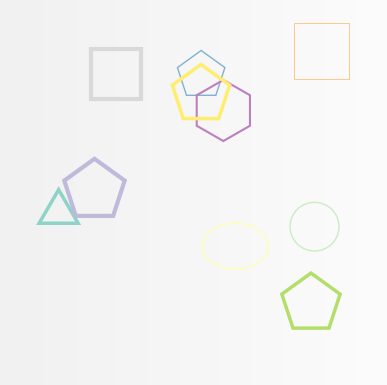[{"shape": "triangle", "thickness": 2.5, "radius": 0.29, "center": [0.151, 0.449]}, {"shape": "oval", "thickness": 1, "radius": 0.43, "center": [0.607, 0.36]}, {"shape": "pentagon", "thickness": 3, "radius": 0.41, "center": [0.244, 0.506]}, {"shape": "pentagon", "thickness": 1, "radius": 0.32, "center": [0.519, 0.805]}, {"shape": "square", "thickness": 0.5, "radius": 0.36, "center": [0.83, 0.868]}, {"shape": "pentagon", "thickness": 2.5, "radius": 0.39, "center": [0.803, 0.212]}, {"shape": "square", "thickness": 3, "radius": 0.32, "center": [0.299, 0.808]}, {"shape": "hexagon", "thickness": 1.5, "radius": 0.4, "center": [0.576, 0.713]}, {"shape": "circle", "thickness": 1, "radius": 0.32, "center": [0.812, 0.411]}, {"shape": "pentagon", "thickness": 2.5, "radius": 0.39, "center": [0.519, 0.755]}]